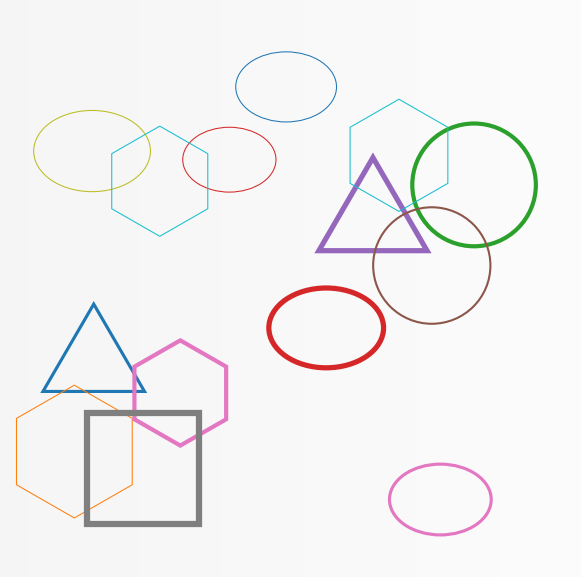[{"shape": "triangle", "thickness": 1.5, "radius": 0.5, "center": [0.161, 0.372]}, {"shape": "oval", "thickness": 0.5, "radius": 0.43, "center": [0.492, 0.849]}, {"shape": "hexagon", "thickness": 0.5, "radius": 0.57, "center": [0.128, 0.217]}, {"shape": "circle", "thickness": 2, "radius": 0.53, "center": [0.816, 0.679]}, {"shape": "oval", "thickness": 0.5, "radius": 0.4, "center": [0.395, 0.723]}, {"shape": "oval", "thickness": 2.5, "radius": 0.49, "center": [0.561, 0.431]}, {"shape": "triangle", "thickness": 2.5, "radius": 0.54, "center": [0.642, 0.619]}, {"shape": "circle", "thickness": 1, "radius": 0.5, "center": [0.743, 0.539]}, {"shape": "hexagon", "thickness": 2, "radius": 0.46, "center": [0.31, 0.319]}, {"shape": "oval", "thickness": 1.5, "radius": 0.44, "center": [0.758, 0.134]}, {"shape": "square", "thickness": 3, "radius": 0.48, "center": [0.246, 0.187]}, {"shape": "oval", "thickness": 0.5, "radius": 0.5, "center": [0.158, 0.738]}, {"shape": "hexagon", "thickness": 0.5, "radius": 0.48, "center": [0.275, 0.685]}, {"shape": "hexagon", "thickness": 0.5, "radius": 0.49, "center": [0.686, 0.73]}]